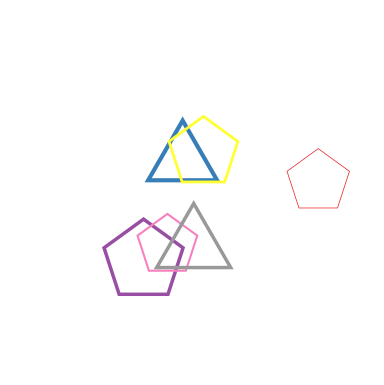[{"shape": "pentagon", "thickness": 0.5, "radius": 0.43, "center": [0.827, 0.529]}, {"shape": "triangle", "thickness": 3, "radius": 0.52, "center": [0.474, 0.583]}, {"shape": "pentagon", "thickness": 2.5, "radius": 0.54, "center": [0.373, 0.323]}, {"shape": "pentagon", "thickness": 2, "radius": 0.47, "center": [0.528, 0.604]}, {"shape": "pentagon", "thickness": 1.5, "radius": 0.41, "center": [0.435, 0.363]}, {"shape": "triangle", "thickness": 2.5, "radius": 0.55, "center": [0.503, 0.361]}]